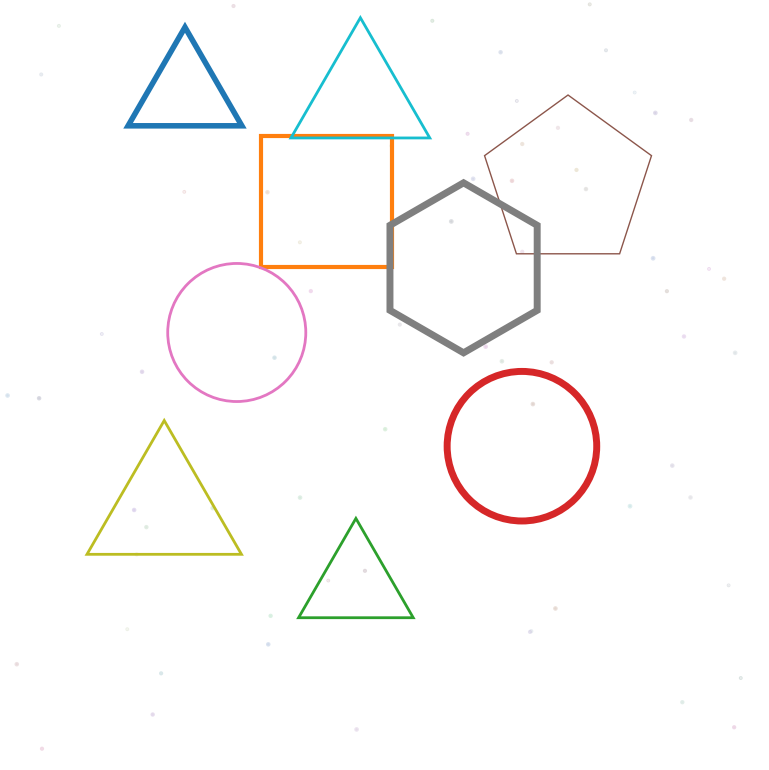[{"shape": "triangle", "thickness": 2, "radius": 0.43, "center": [0.24, 0.879]}, {"shape": "square", "thickness": 1.5, "radius": 0.43, "center": [0.424, 0.739]}, {"shape": "triangle", "thickness": 1, "radius": 0.43, "center": [0.462, 0.241]}, {"shape": "circle", "thickness": 2.5, "radius": 0.49, "center": [0.678, 0.421]}, {"shape": "pentagon", "thickness": 0.5, "radius": 0.57, "center": [0.738, 0.763]}, {"shape": "circle", "thickness": 1, "radius": 0.45, "center": [0.307, 0.568]}, {"shape": "hexagon", "thickness": 2.5, "radius": 0.55, "center": [0.602, 0.652]}, {"shape": "triangle", "thickness": 1, "radius": 0.58, "center": [0.213, 0.338]}, {"shape": "triangle", "thickness": 1, "radius": 0.52, "center": [0.468, 0.873]}]